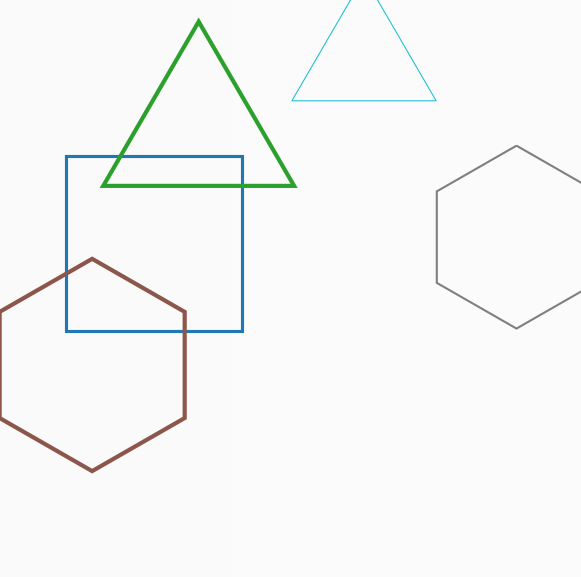[{"shape": "square", "thickness": 1.5, "radius": 0.76, "center": [0.265, 0.577]}, {"shape": "triangle", "thickness": 2, "radius": 0.95, "center": [0.342, 0.772]}, {"shape": "hexagon", "thickness": 2, "radius": 0.92, "center": [0.159, 0.367]}, {"shape": "hexagon", "thickness": 1, "radius": 0.79, "center": [0.889, 0.589]}, {"shape": "triangle", "thickness": 0.5, "radius": 0.72, "center": [0.626, 0.896]}]